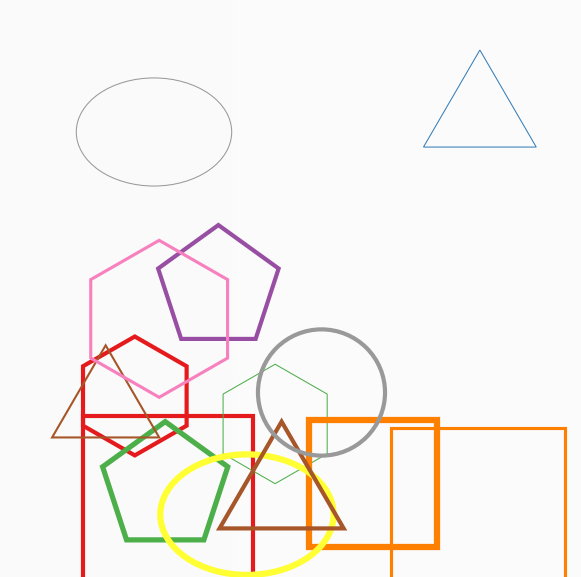[{"shape": "hexagon", "thickness": 2, "radius": 0.51, "center": [0.232, 0.313]}, {"shape": "square", "thickness": 2, "radius": 0.73, "center": [0.289, 0.132]}, {"shape": "triangle", "thickness": 0.5, "radius": 0.56, "center": [0.826, 0.8]}, {"shape": "hexagon", "thickness": 0.5, "radius": 0.52, "center": [0.473, 0.265]}, {"shape": "pentagon", "thickness": 2.5, "radius": 0.57, "center": [0.284, 0.156]}, {"shape": "pentagon", "thickness": 2, "radius": 0.54, "center": [0.376, 0.5]}, {"shape": "square", "thickness": 1.5, "radius": 0.75, "center": [0.822, 0.108]}, {"shape": "square", "thickness": 3, "radius": 0.55, "center": [0.641, 0.162]}, {"shape": "oval", "thickness": 3, "radius": 0.75, "center": [0.425, 0.108]}, {"shape": "triangle", "thickness": 1, "radius": 0.53, "center": [0.182, 0.295]}, {"shape": "triangle", "thickness": 2, "radius": 0.62, "center": [0.484, 0.146]}, {"shape": "hexagon", "thickness": 1.5, "radius": 0.68, "center": [0.274, 0.447]}, {"shape": "oval", "thickness": 0.5, "radius": 0.67, "center": [0.265, 0.771]}, {"shape": "circle", "thickness": 2, "radius": 0.55, "center": [0.553, 0.319]}]